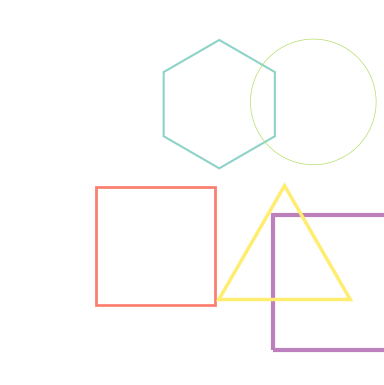[{"shape": "hexagon", "thickness": 1.5, "radius": 0.83, "center": [0.57, 0.729]}, {"shape": "square", "thickness": 2, "radius": 0.77, "center": [0.404, 0.361]}, {"shape": "circle", "thickness": 0.5, "radius": 0.82, "center": [0.814, 0.735]}, {"shape": "square", "thickness": 3, "radius": 0.88, "center": [0.884, 0.267]}, {"shape": "triangle", "thickness": 2.5, "radius": 0.99, "center": [0.739, 0.321]}]